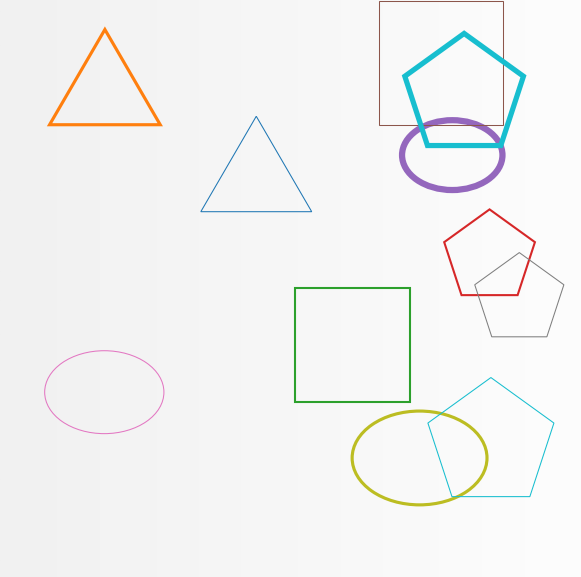[{"shape": "triangle", "thickness": 0.5, "radius": 0.55, "center": [0.441, 0.688]}, {"shape": "triangle", "thickness": 1.5, "radius": 0.55, "center": [0.18, 0.838]}, {"shape": "square", "thickness": 1, "radius": 0.49, "center": [0.607, 0.402]}, {"shape": "pentagon", "thickness": 1, "radius": 0.41, "center": [0.842, 0.554]}, {"shape": "oval", "thickness": 3, "radius": 0.43, "center": [0.778, 0.731]}, {"shape": "square", "thickness": 0.5, "radius": 0.53, "center": [0.758, 0.89]}, {"shape": "oval", "thickness": 0.5, "radius": 0.51, "center": [0.179, 0.32]}, {"shape": "pentagon", "thickness": 0.5, "radius": 0.4, "center": [0.893, 0.481]}, {"shape": "oval", "thickness": 1.5, "radius": 0.58, "center": [0.722, 0.206]}, {"shape": "pentagon", "thickness": 0.5, "radius": 0.57, "center": [0.845, 0.231]}, {"shape": "pentagon", "thickness": 2.5, "radius": 0.54, "center": [0.799, 0.834]}]